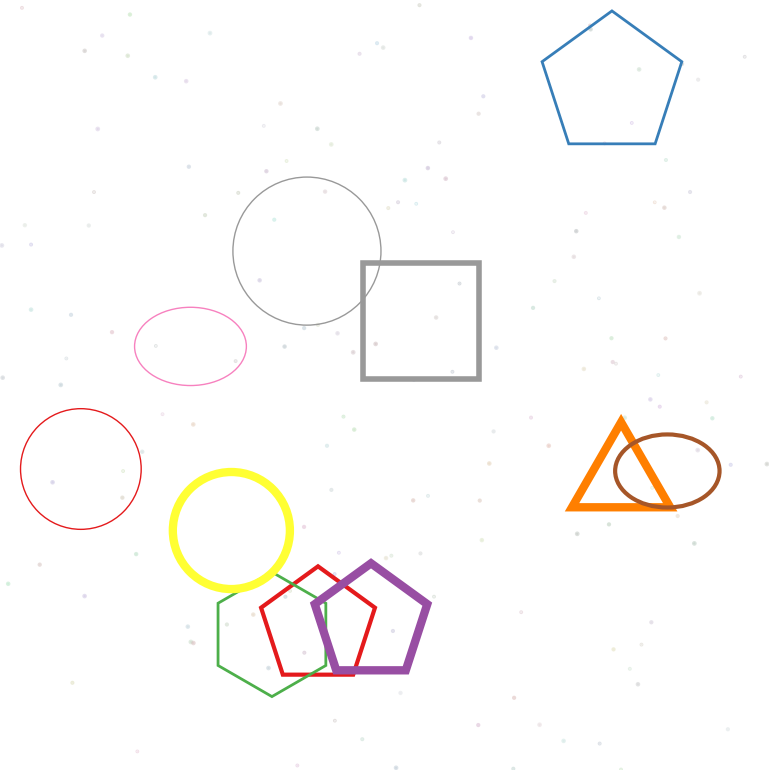[{"shape": "circle", "thickness": 0.5, "radius": 0.39, "center": [0.105, 0.391]}, {"shape": "pentagon", "thickness": 1.5, "radius": 0.39, "center": [0.413, 0.187]}, {"shape": "pentagon", "thickness": 1, "radius": 0.48, "center": [0.795, 0.89]}, {"shape": "hexagon", "thickness": 1, "radius": 0.4, "center": [0.353, 0.176]}, {"shape": "pentagon", "thickness": 3, "radius": 0.38, "center": [0.482, 0.192]}, {"shape": "triangle", "thickness": 3, "radius": 0.37, "center": [0.807, 0.378]}, {"shape": "circle", "thickness": 3, "radius": 0.38, "center": [0.3, 0.311]}, {"shape": "oval", "thickness": 1.5, "radius": 0.34, "center": [0.867, 0.388]}, {"shape": "oval", "thickness": 0.5, "radius": 0.36, "center": [0.247, 0.55]}, {"shape": "circle", "thickness": 0.5, "radius": 0.48, "center": [0.399, 0.674]}, {"shape": "square", "thickness": 2, "radius": 0.38, "center": [0.547, 0.583]}]